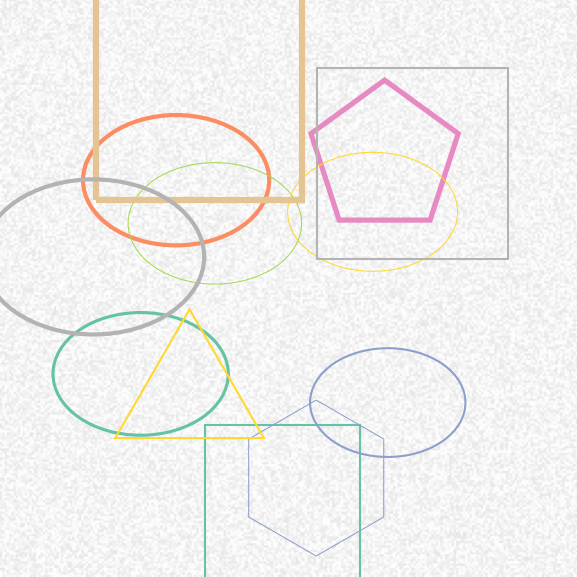[{"shape": "oval", "thickness": 1.5, "radius": 0.76, "center": [0.244, 0.352]}, {"shape": "square", "thickness": 1, "radius": 0.67, "center": [0.489, 0.128]}, {"shape": "oval", "thickness": 2, "radius": 0.81, "center": [0.305, 0.687]}, {"shape": "oval", "thickness": 1, "radius": 0.67, "center": [0.671, 0.302]}, {"shape": "hexagon", "thickness": 0.5, "radius": 0.68, "center": [0.548, 0.171]}, {"shape": "pentagon", "thickness": 2.5, "radius": 0.67, "center": [0.666, 0.726]}, {"shape": "oval", "thickness": 0.5, "radius": 0.75, "center": [0.372, 0.612]}, {"shape": "oval", "thickness": 0.5, "radius": 0.74, "center": [0.645, 0.632]}, {"shape": "triangle", "thickness": 1, "radius": 0.74, "center": [0.328, 0.315]}, {"shape": "square", "thickness": 3, "radius": 0.89, "center": [0.344, 0.831]}, {"shape": "square", "thickness": 1, "radius": 0.83, "center": [0.714, 0.716]}, {"shape": "oval", "thickness": 2, "radius": 0.96, "center": [0.162, 0.554]}]